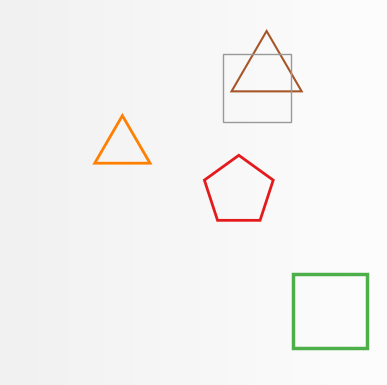[{"shape": "pentagon", "thickness": 2, "radius": 0.47, "center": [0.616, 0.503]}, {"shape": "square", "thickness": 2.5, "radius": 0.48, "center": [0.852, 0.192]}, {"shape": "triangle", "thickness": 2, "radius": 0.41, "center": [0.316, 0.617]}, {"shape": "triangle", "thickness": 1.5, "radius": 0.52, "center": [0.688, 0.815]}, {"shape": "square", "thickness": 1, "radius": 0.44, "center": [0.664, 0.77]}]